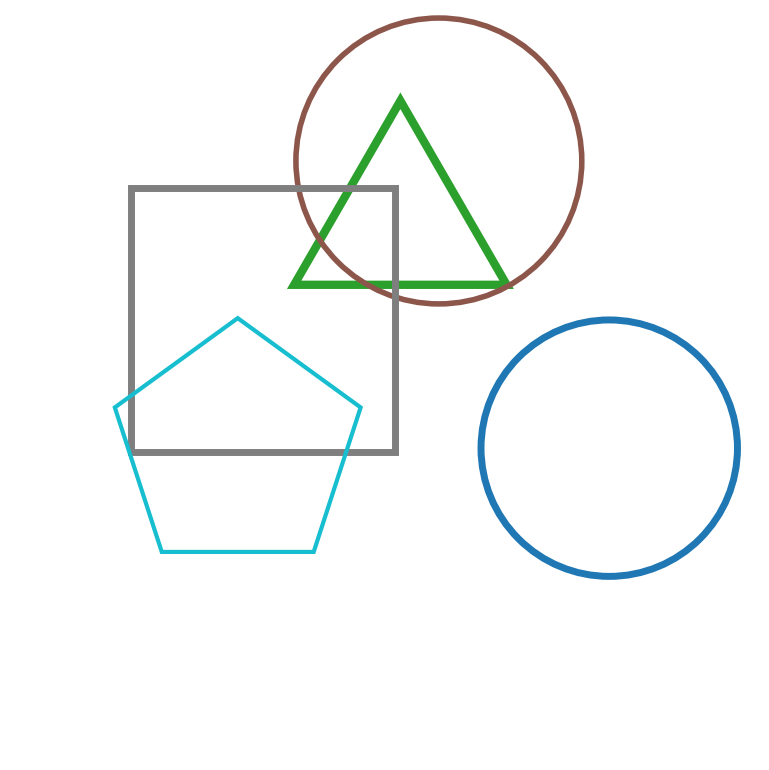[{"shape": "circle", "thickness": 2.5, "radius": 0.83, "center": [0.791, 0.418]}, {"shape": "triangle", "thickness": 3, "radius": 0.8, "center": [0.52, 0.71]}, {"shape": "circle", "thickness": 2, "radius": 0.93, "center": [0.57, 0.791]}, {"shape": "square", "thickness": 2.5, "radius": 0.86, "center": [0.342, 0.584]}, {"shape": "pentagon", "thickness": 1.5, "radius": 0.84, "center": [0.309, 0.419]}]